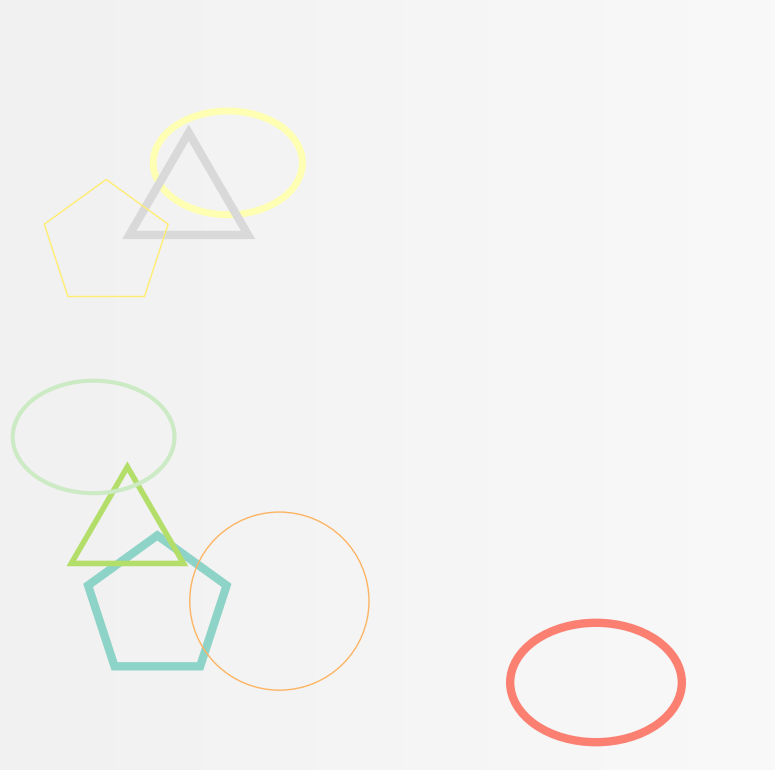[{"shape": "pentagon", "thickness": 3, "radius": 0.47, "center": [0.203, 0.211]}, {"shape": "oval", "thickness": 2.5, "radius": 0.48, "center": [0.294, 0.789]}, {"shape": "oval", "thickness": 3, "radius": 0.55, "center": [0.769, 0.114]}, {"shape": "circle", "thickness": 0.5, "radius": 0.58, "center": [0.36, 0.219]}, {"shape": "triangle", "thickness": 2, "radius": 0.42, "center": [0.164, 0.31]}, {"shape": "triangle", "thickness": 3, "radius": 0.44, "center": [0.243, 0.739]}, {"shape": "oval", "thickness": 1.5, "radius": 0.52, "center": [0.121, 0.433]}, {"shape": "pentagon", "thickness": 0.5, "radius": 0.42, "center": [0.137, 0.683]}]